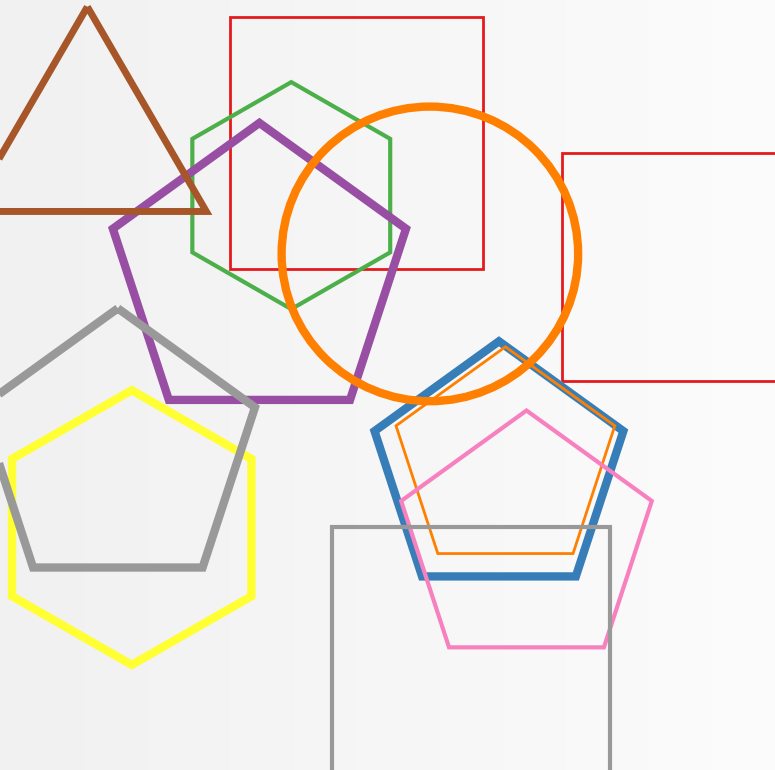[{"shape": "square", "thickness": 1, "radius": 0.82, "center": [0.46, 0.814]}, {"shape": "square", "thickness": 1, "radius": 0.74, "center": [0.874, 0.653]}, {"shape": "pentagon", "thickness": 3, "radius": 0.84, "center": [0.644, 0.388]}, {"shape": "hexagon", "thickness": 1.5, "radius": 0.74, "center": [0.376, 0.746]}, {"shape": "pentagon", "thickness": 3, "radius": 0.99, "center": [0.335, 0.642]}, {"shape": "pentagon", "thickness": 1, "radius": 0.74, "center": [0.652, 0.401]}, {"shape": "circle", "thickness": 3, "radius": 0.96, "center": [0.555, 0.67]}, {"shape": "hexagon", "thickness": 3, "radius": 0.89, "center": [0.17, 0.315]}, {"shape": "triangle", "thickness": 2.5, "radius": 0.89, "center": [0.113, 0.814]}, {"shape": "pentagon", "thickness": 1.5, "radius": 0.85, "center": [0.679, 0.297]}, {"shape": "square", "thickness": 1.5, "radius": 0.9, "center": [0.607, 0.136]}, {"shape": "pentagon", "thickness": 3, "radius": 0.93, "center": [0.152, 0.413]}]